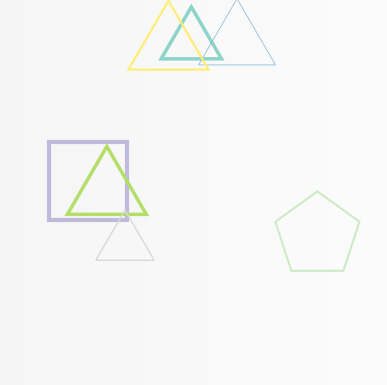[{"shape": "triangle", "thickness": 2.5, "radius": 0.45, "center": [0.494, 0.892]}, {"shape": "square", "thickness": 3, "radius": 0.51, "center": [0.227, 0.53]}, {"shape": "triangle", "thickness": 0.5, "radius": 0.57, "center": [0.612, 0.889]}, {"shape": "triangle", "thickness": 2.5, "radius": 0.59, "center": [0.276, 0.502]}, {"shape": "triangle", "thickness": 1, "radius": 0.43, "center": [0.323, 0.367]}, {"shape": "pentagon", "thickness": 1.5, "radius": 0.57, "center": [0.819, 0.389]}, {"shape": "triangle", "thickness": 1.5, "radius": 0.6, "center": [0.435, 0.879]}]